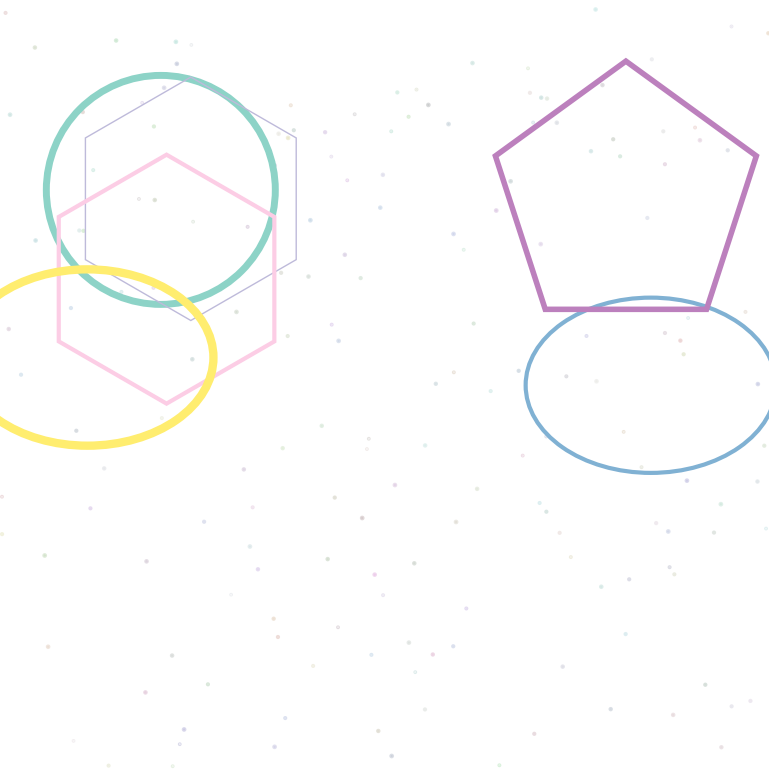[{"shape": "circle", "thickness": 2.5, "radius": 0.74, "center": [0.209, 0.753]}, {"shape": "hexagon", "thickness": 0.5, "radius": 0.79, "center": [0.248, 0.742]}, {"shape": "oval", "thickness": 1.5, "radius": 0.81, "center": [0.845, 0.5]}, {"shape": "hexagon", "thickness": 1.5, "radius": 0.81, "center": [0.216, 0.637]}, {"shape": "pentagon", "thickness": 2, "radius": 0.89, "center": [0.813, 0.742]}, {"shape": "oval", "thickness": 3, "radius": 0.82, "center": [0.114, 0.536]}]